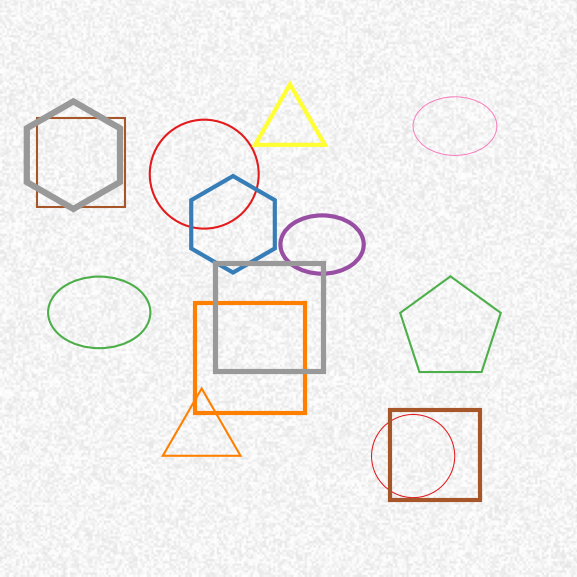[{"shape": "circle", "thickness": 1, "radius": 0.47, "center": [0.354, 0.698]}, {"shape": "circle", "thickness": 0.5, "radius": 0.36, "center": [0.715, 0.209]}, {"shape": "hexagon", "thickness": 2, "radius": 0.42, "center": [0.403, 0.611]}, {"shape": "pentagon", "thickness": 1, "radius": 0.46, "center": [0.78, 0.429]}, {"shape": "oval", "thickness": 1, "radius": 0.44, "center": [0.172, 0.458]}, {"shape": "oval", "thickness": 2, "radius": 0.36, "center": [0.558, 0.576]}, {"shape": "triangle", "thickness": 1, "radius": 0.39, "center": [0.349, 0.249]}, {"shape": "square", "thickness": 2, "radius": 0.48, "center": [0.433, 0.38]}, {"shape": "triangle", "thickness": 2, "radius": 0.35, "center": [0.502, 0.783]}, {"shape": "square", "thickness": 2, "radius": 0.39, "center": [0.753, 0.211]}, {"shape": "square", "thickness": 1, "radius": 0.38, "center": [0.14, 0.718]}, {"shape": "oval", "thickness": 0.5, "radius": 0.36, "center": [0.788, 0.781]}, {"shape": "hexagon", "thickness": 3, "radius": 0.47, "center": [0.127, 0.73]}, {"shape": "square", "thickness": 2.5, "radius": 0.47, "center": [0.466, 0.451]}]